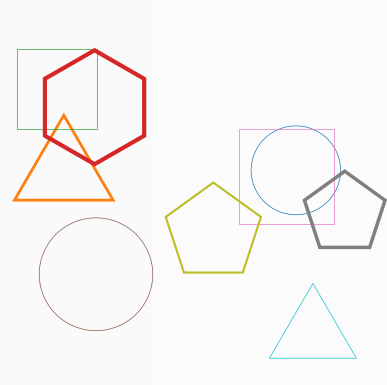[{"shape": "circle", "thickness": 0.5, "radius": 0.58, "center": [0.764, 0.558]}, {"shape": "triangle", "thickness": 2, "radius": 0.73, "center": [0.165, 0.554]}, {"shape": "square", "thickness": 0.5, "radius": 0.52, "center": [0.148, 0.77]}, {"shape": "hexagon", "thickness": 3, "radius": 0.74, "center": [0.244, 0.721]}, {"shape": "circle", "thickness": 0.5, "radius": 0.73, "center": [0.248, 0.288]}, {"shape": "square", "thickness": 0.5, "radius": 0.61, "center": [0.74, 0.541]}, {"shape": "pentagon", "thickness": 2.5, "radius": 0.55, "center": [0.89, 0.446]}, {"shape": "pentagon", "thickness": 1.5, "radius": 0.65, "center": [0.551, 0.397]}, {"shape": "triangle", "thickness": 0.5, "radius": 0.65, "center": [0.808, 0.134]}]